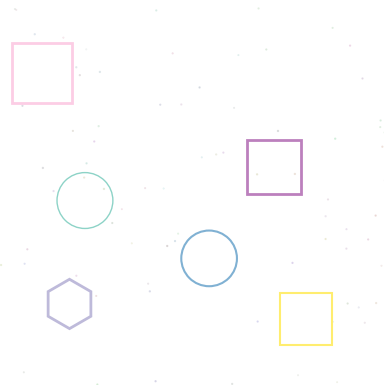[{"shape": "circle", "thickness": 1, "radius": 0.36, "center": [0.221, 0.479]}, {"shape": "hexagon", "thickness": 2, "radius": 0.32, "center": [0.181, 0.211]}, {"shape": "circle", "thickness": 1.5, "radius": 0.36, "center": [0.543, 0.329]}, {"shape": "square", "thickness": 2, "radius": 0.39, "center": [0.11, 0.811]}, {"shape": "square", "thickness": 2, "radius": 0.35, "center": [0.712, 0.566]}, {"shape": "square", "thickness": 1.5, "radius": 0.34, "center": [0.795, 0.172]}]